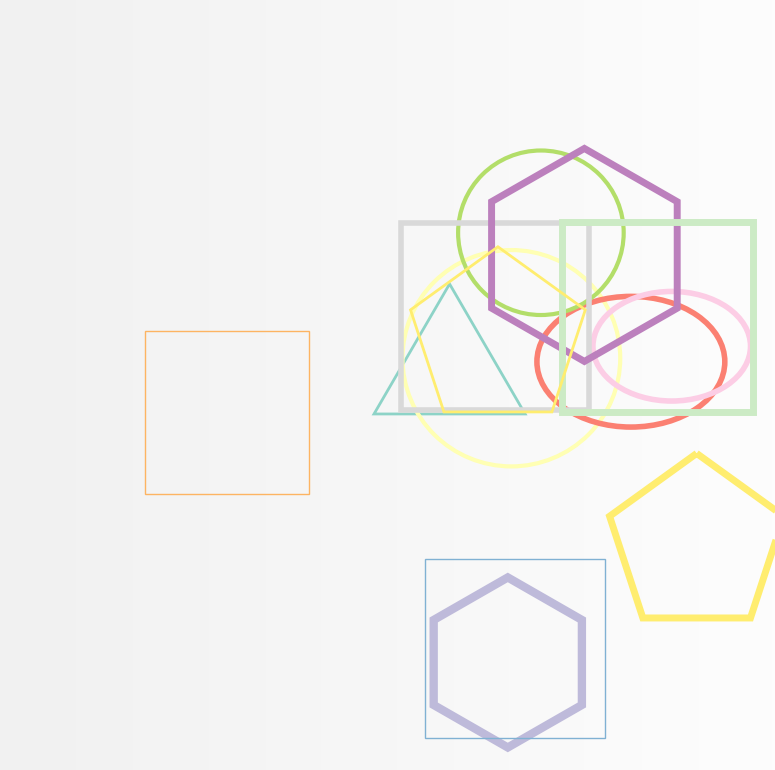[{"shape": "triangle", "thickness": 1, "radius": 0.56, "center": [0.58, 0.519]}, {"shape": "circle", "thickness": 1.5, "radius": 0.7, "center": [0.66, 0.535]}, {"shape": "hexagon", "thickness": 3, "radius": 0.55, "center": [0.655, 0.14]}, {"shape": "oval", "thickness": 2, "radius": 0.61, "center": [0.814, 0.53]}, {"shape": "square", "thickness": 0.5, "radius": 0.58, "center": [0.665, 0.157]}, {"shape": "square", "thickness": 0.5, "radius": 0.53, "center": [0.293, 0.464]}, {"shape": "circle", "thickness": 1.5, "radius": 0.53, "center": [0.698, 0.698]}, {"shape": "oval", "thickness": 2, "radius": 0.51, "center": [0.867, 0.55]}, {"shape": "square", "thickness": 2, "radius": 0.61, "center": [0.639, 0.589]}, {"shape": "hexagon", "thickness": 2.5, "radius": 0.69, "center": [0.754, 0.669]}, {"shape": "square", "thickness": 2.5, "radius": 0.62, "center": [0.848, 0.588]}, {"shape": "pentagon", "thickness": 2.5, "radius": 0.59, "center": [0.899, 0.293]}, {"shape": "pentagon", "thickness": 1, "radius": 0.59, "center": [0.642, 0.561]}]